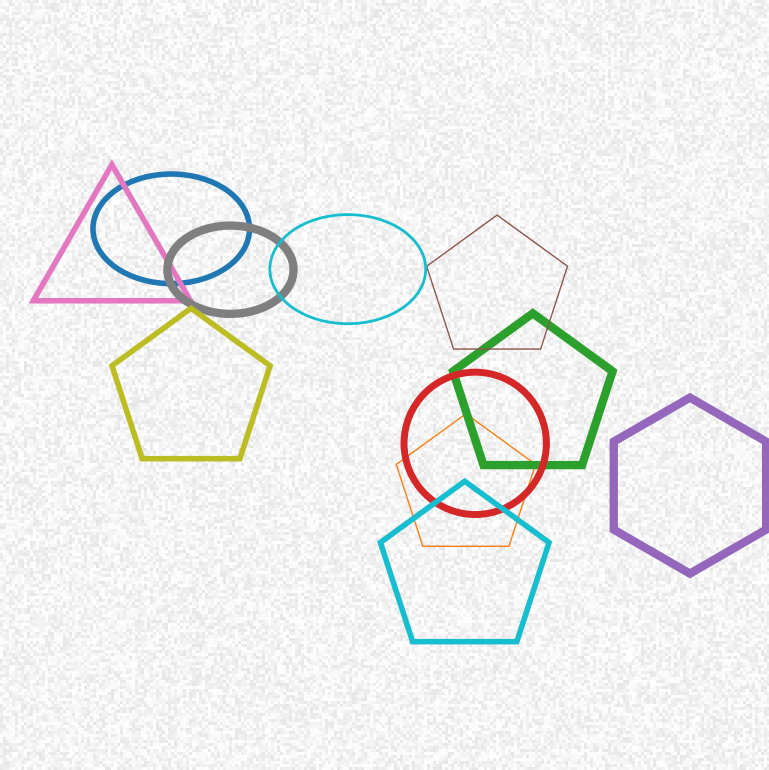[{"shape": "oval", "thickness": 2, "radius": 0.51, "center": [0.222, 0.703]}, {"shape": "pentagon", "thickness": 0.5, "radius": 0.48, "center": [0.605, 0.368]}, {"shape": "pentagon", "thickness": 3, "radius": 0.54, "center": [0.692, 0.484]}, {"shape": "circle", "thickness": 2.5, "radius": 0.46, "center": [0.617, 0.424]}, {"shape": "hexagon", "thickness": 3, "radius": 0.57, "center": [0.896, 0.369]}, {"shape": "pentagon", "thickness": 0.5, "radius": 0.48, "center": [0.646, 0.624]}, {"shape": "triangle", "thickness": 2, "radius": 0.59, "center": [0.145, 0.668]}, {"shape": "oval", "thickness": 3, "radius": 0.41, "center": [0.299, 0.65]}, {"shape": "pentagon", "thickness": 2, "radius": 0.54, "center": [0.248, 0.492]}, {"shape": "oval", "thickness": 1, "radius": 0.51, "center": [0.452, 0.65]}, {"shape": "pentagon", "thickness": 2, "radius": 0.58, "center": [0.604, 0.26]}]